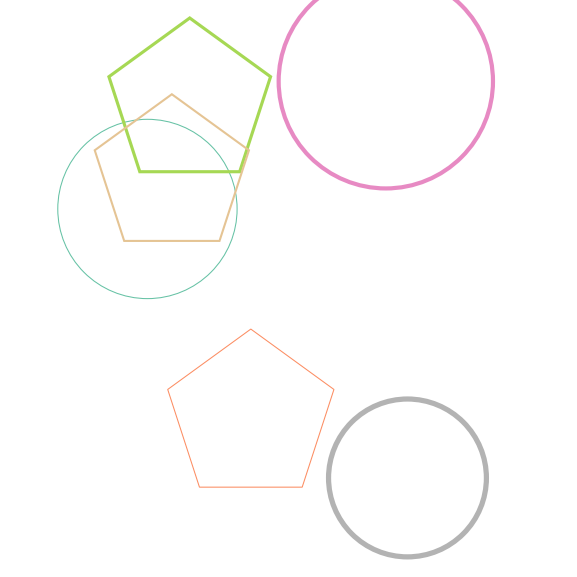[{"shape": "circle", "thickness": 0.5, "radius": 0.78, "center": [0.255, 0.637]}, {"shape": "pentagon", "thickness": 0.5, "radius": 0.76, "center": [0.434, 0.278]}, {"shape": "circle", "thickness": 2, "radius": 0.93, "center": [0.668, 0.858]}, {"shape": "pentagon", "thickness": 1.5, "radius": 0.74, "center": [0.329, 0.821]}, {"shape": "pentagon", "thickness": 1, "radius": 0.7, "center": [0.298, 0.696]}, {"shape": "circle", "thickness": 2.5, "radius": 0.68, "center": [0.706, 0.172]}]